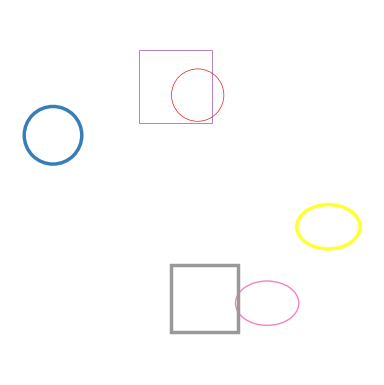[{"shape": "circle", "thickness": 0.5, "radius": 0.34, "center": [0.513, 0.753]}, {"shape": "circle", "thickness": 2.5, "radius": 0.37, "center": [0.138, 0.649]}, {"shape": "square", "thickness": 0.5, "radius": 0.47, "center": [0.456, 0.775]}, {"shape": "oval", "thickness": 2.5, "radius": 0.41, "center": [0.853, 0.411]}, {"shape": "oval", "thickness": 1, "radius": 0.41, "center": [0.694, 0.212]}, {"shape": "square", "thickness": 2.5, "radius": 0.43, "center": [0.531, 0.225]}]